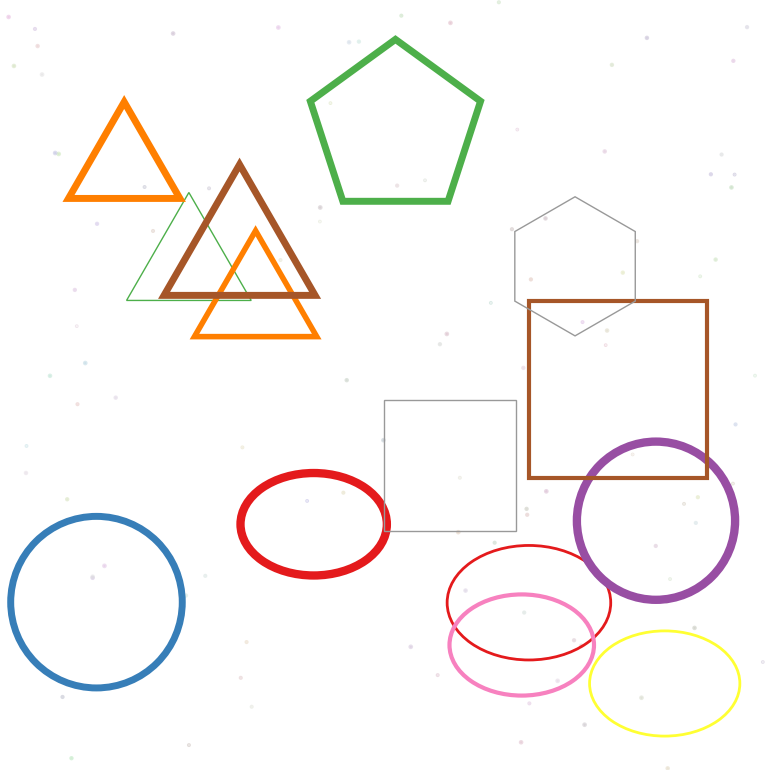[{"shape": "oval", "thickness": 3, "radius": 0.48, "center": [0.407, 0.319]}, {"shape": "oval", "thickness": 1, "radius": 0.53, "center": [0.687, 0.217]}, {"shape": "circle", "thickness": 2.5, "radius": 0.56, "center": [0.125, 0.218]}, {"shape": "triangle", "thickness": 0.5, "radius": 0.47, "center": [0.245, 0.657]}, {"shape": "pentagon", "thickness": 2.5, "radius": 0.58, "center": [0.514, 0.833]}, {"shape": "circle", "thickness": 3, "radius": 0.51, "center": [0.852, 0.324]}, {"shape": "triangle", "thickness": 2, "radius": 0.46, "center": [0.332, 0.609]}, {"shape": "triangle", "thickness": 2.5, "radius": 0.42, "center": [0.161, 0.784]}, {"shape": "oval", "thickness": 1, "radius": 0.49, "center": [0.863, 0.112]}, {"shape": "square", "thickness": 1.5, "radius": 0.58, "center": [0.802, 0.494]}, {"shape": "triangle", "thickness": 2.5, "radius": 0.57, "center": [0.311, 0.673]}, {"shape": "oval", "thickness": 1.5, "radius": 0.47, "center": [0.678, 0.162]}, {"shape": "square", "thickness": 0.5, "radius": 0.43, "center": [0.584, 0.395]}, {"shape": "hexagon", "thickness": 0.5, "radius": 0.45, "center": [0.747, 0.654]}]